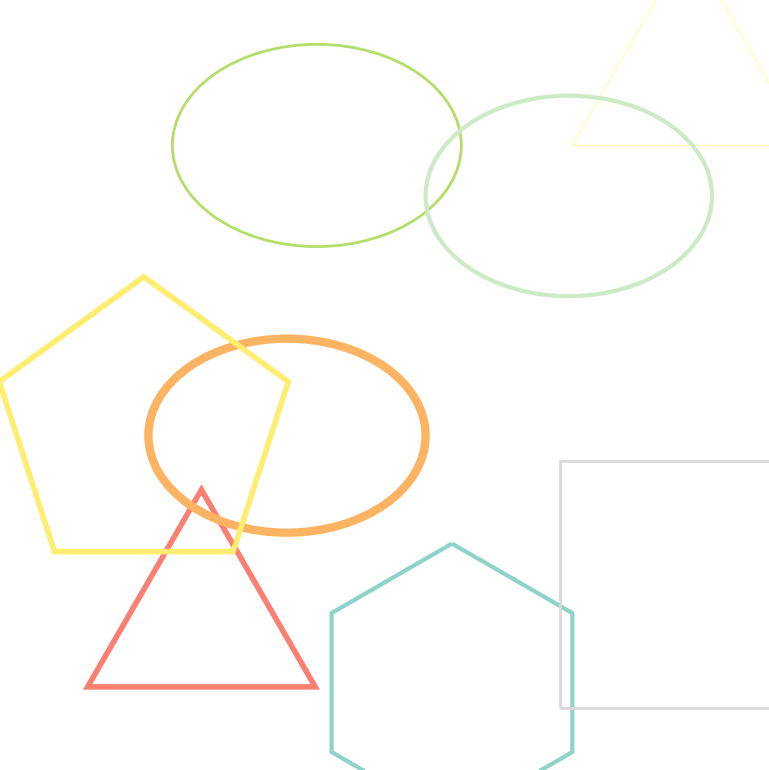[{"shape": "hexagon", "thickness": 1.5, "radius": 0.9, "center": [0.587, 0.114]}, {"shape": "triangle", "thickness": 0.5, "radius": 0.87, "center": [0.894, 0.899]}, {"shape": "triangle", "thickness": 2, "radius": 0.85, "center": [0.262, 0.193]}, {"shape": "oval", "thickness": 3, "radius": 0.9, "center": [0.373, 0.434]}, {"shape": "oval", "thickness": 1, "radius": 0.94, "center": [0.411, 0.811]}, {"shape": "square", "thickness": 1, "radius": 0.8, "center": [0.887, 0.241]}, {"shape": "oval", "thickness": 1.5, "radius": 0.93, "center": [0.739, 0.746]}, {"shape": "pentagon", "thickness": 2, "radius": 0.99, "center": [0.187, 0.443]}]